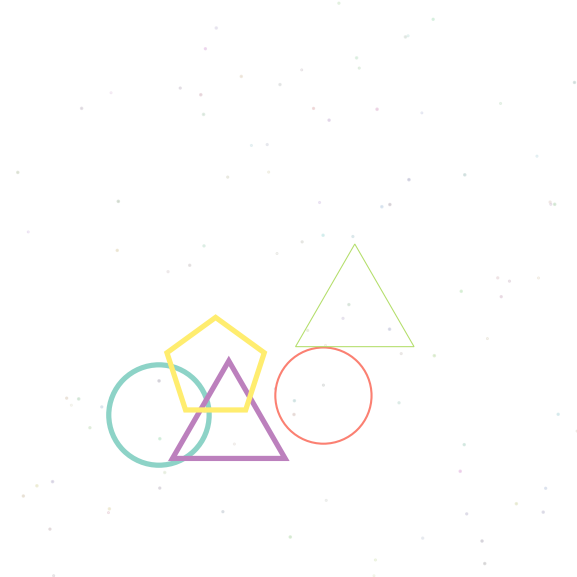[{"shape": "circle", "thickness": 2.5, "radius": 0.43, "center": [0.275, 0.28]}, {"shape": "circle", "thickness": 1, "radius": 0.42, "center": [0.56, 0.314]}, {"shape": "triangle", "thickness": 0.5, "radius": 0.59, "center": [0.614, 0.458]}, {"shape": "triangle", "thickness": 2.5, "radius": 0.56, "center": [0.396, 0.262]}, {"shape": "pentagon", "thickness": 2.5, "radius": 0.44, "center": [0.373, 0.361]}]